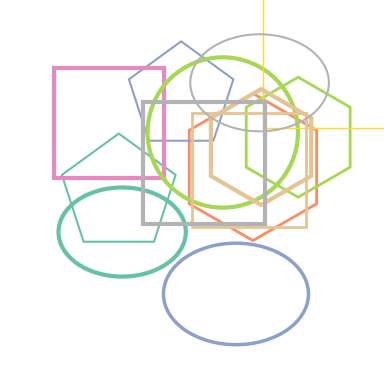[{"shape": "pentagon", "thickness": 1.5, "radius": 0.78, "center": [0.308, 0.498]}, {"shape": "oval", "thickness": 3, "radius": 0.83, "center": [0.317, 0.397]}, {"shape": "hexagon", "thickness": 2, "radius": 0.96, "center": [0.657, 0.566]}, {"shape": "oval", "thickness": 2.5, "radius": 0.94, "center": [0.613, 0.237]}, {"shape": "pentagon", "thickness": 1.5, "radius": 0.71, "center": [0.471, 0.75]}, {"shape": "square", "thickness": 3, "radius": 0.71, "center": [0.283, 0.681]}, {"shape": "circle", "thickness": 3, "radius": 0.98, "center": [0.579, 0.656]}, {"shape": "hexagon", "thickness": 2, "radius": 0.78, "center": [0.774, 0.644]}, {"shape": "square", "thickness": 1, "radius": 0.93, "center": [0.87, 0.854]}, {"shape": "square", "thickness": 2, "radius": 0.74, "center": [0.647, 0.558]}, {"shape": "hexagon", "thickness": 3, "radius": 0.75, "center": [0.678, 0.618]}, {"shape": "oval", "thickness": 1.5, "radius": 0.9, "center": [0.674, 0.785]}, {"shape": "square", "thickness": 3, "radius": 0.79, "center": [0.531, 0.576]}]